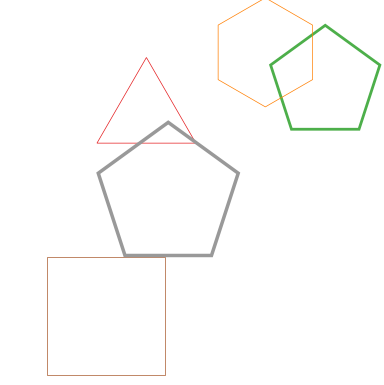[{"shape": "triangle", "thickness": 0.5, "radius": 0.74, "center": [0.38, 0.702]}, {"shape": "pentagon", "thickness": 2, "radius": 0.75, "center": [0.845, 0.785]}, {"shape": "hexagon", "thickness": 0.5, "radius": 0.71, "center": [0.689, 0.864]}, {"shape": "square", "thickness": 0.5, "radius": 0.77, "center": [0.276, 0.18]}, {"shape": "pentagon", "thickness": 2.5, "radius": 0.96, "center": [0.437, 0.491]}]